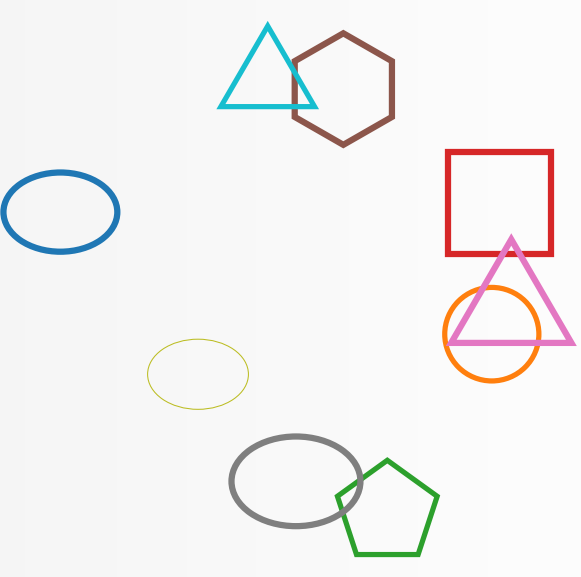[{"shape": "oval", "thickness": 3, "radius": 0.49, "center": [0.104, 0.632]}, {"shape": "circle", "thickness": 2.5, "radius": 0.4, "center": [0.846, 0.42]}, {"shape": "pentagon", "thickness": 2.5, "radius": 0.45, "center": [0.666, 0.112]}, {"shape": "square", "thickness": 3, "radius": 0.44, "center": [0.86, 0.647]}, {"shape": "hexagon", "thickness": 3, "radius": 0.48, "center": [0.591, 0.845]}, {"shape": "triangle", "thickness": 3, "radius": 0.6, "center": [0.88, 0.465]}, {"shape": "oval", "thickness": 3, "radius": 0.55, "center": [0.509, 0.166]}, {"shape": "oval", "thickness": 0.5, "radius": 0.43, "center": [0.341, 0.351]}, {"shape": "triangle", "thickness": 2.5, "radius": 0.47, "center": [0.461, 0.861]}]